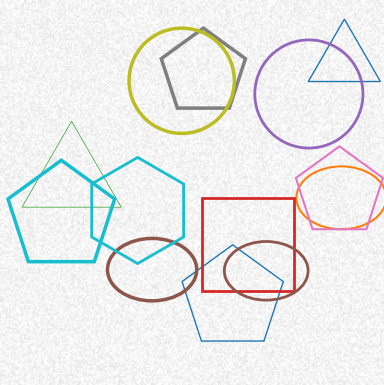[{"shape": "triangle", "thickness": 1, "radius": 0.54, "center": [0.894, 0.842]}, {"shape": "pentagon", "thickness": 1, "radius": 0.69, "center": [0.604, 0.226]}, {"shape": "oval", "thickness": 1.5, "radius": 0.58, "center": [0.887, 0.486]}, {"shape": "triangle", "thickness": 0.5, "radius": 0.74, "center": [0.186, 0.536]}, {"shape": "square", "thickness": 2, "radius": 0.6, "center": [0.644, 0.364]}, {"shape": "circle", "thickness": 2, "radius": 0.7, "center": [0.802, 0.756]}, {"shape": "oval", "thickness": 2, "radius": 0.54, "center": [0.691, 0.297]}, {"shape": "oval", "thickness": 2.5, "radius": 0.58, "center": [0.395, 0.3]}, {"shape": "pentagon", "thickness": 1.5, "radius": 0.59, "center": [0.882, 0.501]}, {"shape": "pentagon", "thickness": 2.5, "radius": 0.57, "center": [0.528, 0.812]}, {"shape": "circle", "thickness": 2.5, "radius": 0.68, "center": [0.472, 0.79]}, {"shape": "pentagon", "thickness": 2.5, "radius": 0.73, "center": [0.159, 0.438]}, {"shape": "hexagon", "thickness": 2, "radius": 0.69, "center": [0.358, 0.453]}]